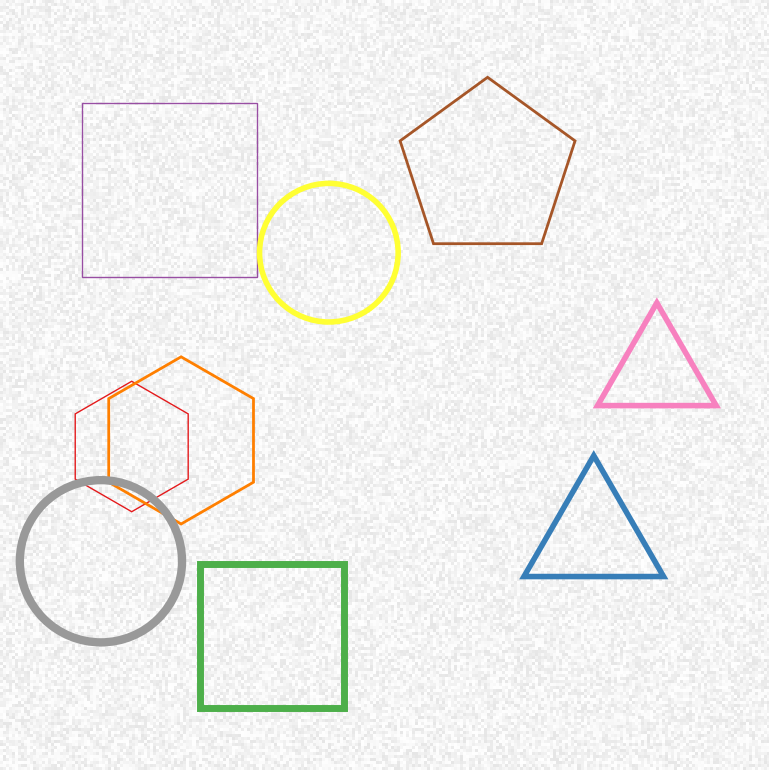[{"shape": "hexagon", "thickness": 0.5, "radius": 0.42, "center": [0.171, 0.42]}, {"shape": "triangle", "thickness": 2, "radius": 0.52, "center": [0.771, 0.304]}, {"shape": "square", "thickness": 2.5, "radius": 0.47, "center": [0.354, 0.174]}, {"shape": "square", "thickness": 0.5, "radius": 0.57, "center": [0.22, 0.753]}, {"shape": "hexagon", "thickness": 1, "radius": 0.54, "center": [0.235, 0.428]}, {"shape": "circle", "thickness": 2, "radius": 0.45, "center": [0.427, 0.672]}, {"shape": "pentagon", "thickness": 1, "radius": 0.6, "center": [0.633, 0.78]}, {"shape": "triangle", "thickness": 2, "radius": 0.44, "center": [0.853, 0.518]}, {"shape": "circle", "thickness": 3, "radius": 0.53, "center": [0.131, 0.271]}]